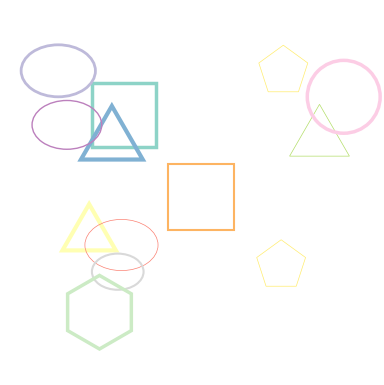[{"shape": "square", "thickness": 2.5, "radius": 0.42, "center": [0.321, 0.702]}, {"shape": "triangle", "thickness": 3, "radius": 0.4, "center": [0.232, 0.39]}, {"shape": "oval", "thickness": 2, "radius": 0.48, "center": [0.151, 0.816]}, {"shape": "oval", "thickness": 0.5, "radius": 0.47, "center": [0.316, 0.364]}, {"shape": "triangle", "thickness": 3, "radius": 0.46, "center": [0.291, 0.632]}, {"shape": "square", "thickness": 1.5, "radius": 0.43, "center": [0.522, 0.489]}, {"shape": "triangle", "thickness": 0.5, "radius": 0.45, "center": [0.83, 0.639]}, {"shape": "circle", "thickness": 2.5, "radius": 0.47, "center": [0.893, 0.749]}, {"shape": "oval", "thickness": 1.5, "radius": 0.34, "center": [0.306, 0.294]}, {"shape": "oval", "thickness": 1, "radius": 0.45, "center": [0.174, 0.676]}, {"shape": "hexagon", "thickness": 2.5, "radius": 0.48, "center": [0.258, 0.189]}, {"shape": "pentagon", "thickness": 0.5, "radius": 0.33, "center": [0.73, 0.311]}, {"shape": "pentagon", "thickness": 0.5, "radius": 0.33, "center": [0.736, 0.816]}]